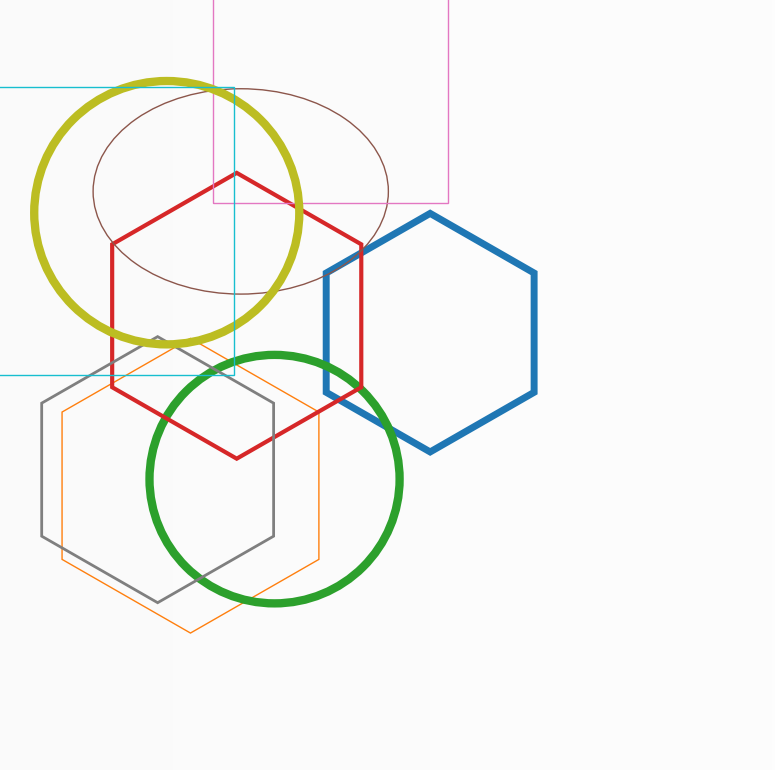[{"shape": "hexagon", "thickness": 2.5, "radius": 0.77, "center": [0.555, 0.568]}, {"shape": "hexagon", "thickness": 0.5, "radius": 0.96, "center": [0.246, 0.369]}, {"shape": "circle", "thickness": 3, "radius": 0.81, "center": [0.354, 0.378]}, {"shape": "hexagon", "thickness": 1.5, "radius": 0.93, "center": [0.305, 0.59]}, {"shape": "oval", "thickness": 0.5, "radius": 0.95, "center": [0.311, 0.751]}, {"shape": "square", "thickness": 0.5, "radius": 0.76, "center": [0.426, 0.888]}, {"shape": "hexagon", "thickness": 1, "radius": 0.86, "center": [0.203, 0.39]}, {"shape": "circle", "thickness": 3, "radius": 0.86, "center": [0.215, 0.724]}, {"shape": "square", "thickness": 0.5, "radius": 0.94, "center": [0.114, 0.7]}]